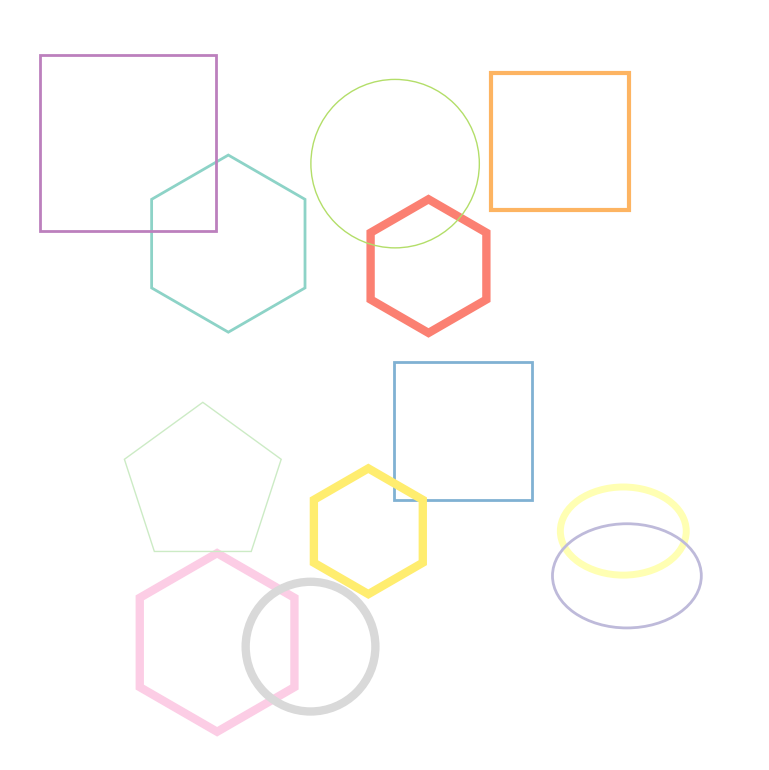[{"shape": "hexagon", "thickness": 1, "radius": 0.58, "center": [0.297, 0.684]}, {"shape": "oval", "thickness": 2.5, "radius": 0.41, "center": [0.809, 0.31]}, {"shape": "oval", "thickness": 1, "radius": 0.48, "center": [0.814, 0.252]}, {"shape": "hexagon", "thickness": 3, "radius": 0.43, "center": [0.556, 0.654]}, {"shape": "square", "thickness": 1, "radius": 0.45, "center": [0.601, 0.44]}, {"shape": "square", "thickness": 1.5, "radius": 0.45, "center": [0.727, 0.816]}, {"shape": "circle", "thickness": 0.5, "radius": 0.55, "center": [0.513, 0.787]}, {"shape": "hexagon", "thickness": 3, "radius": 0.58, "center": [0.282, 0.166]}, {"shape": "circle", "thickness": 3, "radius": 0.42, "center": [0.403, 0.16]}, {"shape": "square", "thickness": 1, "radius": 0.57, "center": [0.166, 0.815]}, {"shape": "pentagon", "thickness": 0.5, "radius": 0.54, "center": [0.263, 0.37]}, {"shape": "hexagon", "thickness": 3, "radius": 0.41, "center": [0.478, 0.31]}]